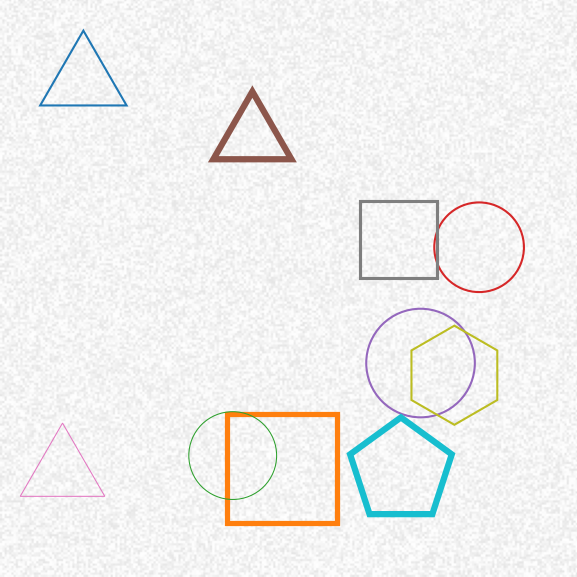[{"shape": "triangle", "thickness": 1, "radius": 0.43, "center": [0.144, 0.86]}, {"shape": "square", "thickness": 2.5, "radius": 0.48, "center": [0.488, 0.188]}, {"shape": "circle", "thickness": 0.5, "radius": 0.38, "center": [0.403, 0.21]}, {"shape": "circle", "thickness": 1, "radius": 0.39, "center": [0.83, 0.571]}, {"shape": "circle", "thickness": 1, "radius": 0.47, "center": [0.728, 0.37]}, {"shape": "triangle", "thickness": 3, "radius": 0.39, "center": [0.437, 0.762]}, {"shape": "triangle", "thickness": 0.5, "radius": 0.42, "center": [0.108, 0.182]}, {"shape": "square", "thickness": 1.5, "radius": 0.34, "center": [0.69, 0.584]}, {"shape": "hexagon", "thickness": 1, "radius": 0.43, "center": [0.787, 0.349]}, {"shape": "pentagon", "thickness": 3, "radius": 0.46, "center": [0.694, 0.184]}]